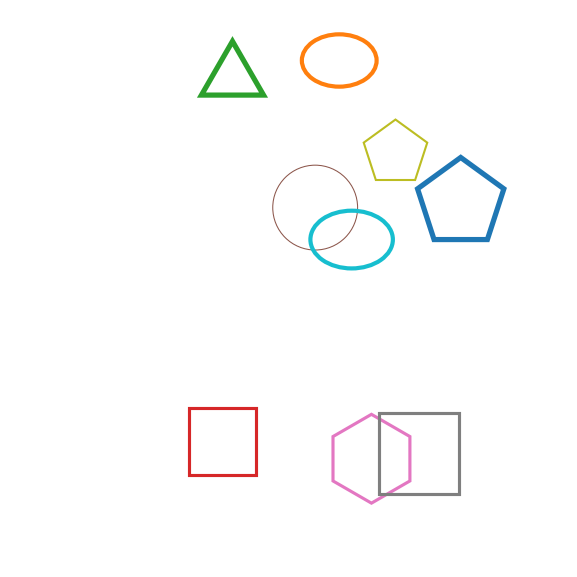[{"shape": "pentagon", "thickness": 2.5, "radius": 0.39, "center": [0.798, 0.648]}, {"shape": "oval", "thickness": 2, "radius": 0.32, "center": [0.587, 0.894]}, {"shape": "triangle", "thickness": 2.5, "radius": 0.31, "center": [0.403, 0.866]}, {"shape": "square", "thickness": 1.5, "radius": 0.29, "center": [0.385, 0.234]}, {"shape": "circle", "thickness": 0.5, "radius": 0.37, "center": [0.546, 0.64]}, {"shape": "hexagon", "thickness": 1.5, "radius": 0.38, "center": [0.643, 0.205]}, {"shape": "square", "thickness": 1.5, "radius": 0.35, "center": [0.726, 0.214]}, {"shape": "pentagon", "thickness": 1, "radius": 0.29, "center": [0.685, 0.734]}, {"shape": "oval", "thickness": 2, "radius": 0.36, "center": [0.609, 0.584]}]